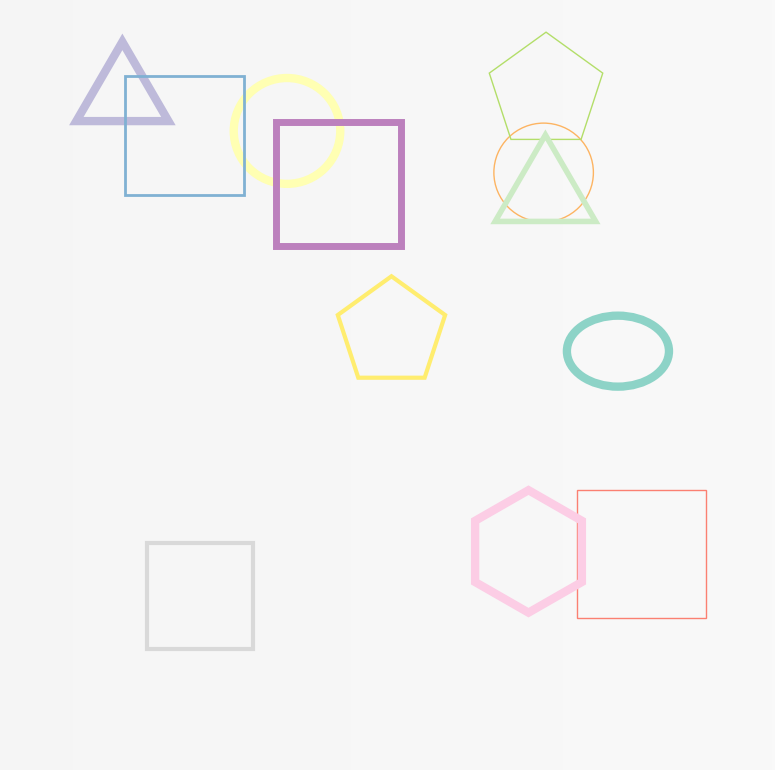[{"shape": "oval", "thickness": 3, "radius": 0.33, "center": [0.797, 0.544]}, {"shape": "circle", "thickness": 3, "radius": 0.34, "center": [0.37, 0.83]}, {"shape": "triangle", "thickness": 3, "radius": 0.34, "center": [0.158, 0.877]}, {"shape": "square", "thickness": 0.5, "radius": 0.42, "center": [0.827, 0.28]}, {"shape": "square", "thickness": 1, "radius": 0.38, "center": [0.237, 0.824]}, {"shape": "circle", "thickness": 0.5, "radius": 0.32, "center": [0.701, 0.776]}, {"shape": "pentagon", "thickness": 0.5, "radius": 0.38, "center": [0.705, 0.881]}, {"shape": "hexagon", "thickness": 3, "radius": 0.4, "center": [0.682, 0.284]}, {"shape": "square", "thickness": 1.5, "radius": 0.34, "center": [0.258, 0.226]}, {"shape": "square", "thickness": 2.5, "radius": 0.4, "center": [0.436, 0.761]}, {"shape": "triangle", "thickness": 2, "radius": 0.37, "center": [0.704, 0.75]}, {"shape": "pentagon", "thickness": 1.5, "radius": 0.36, "center": [0.505, 0.568]}]